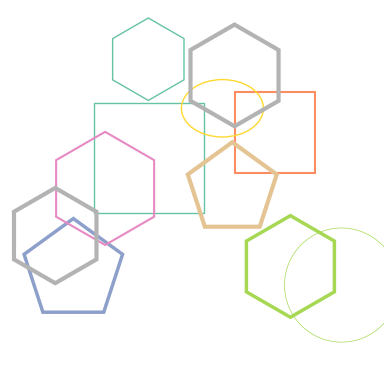[{"shape": "hexagon", "thickness": 1, "radius": 0.54, "center": [0.385, 0.846]}, {"shape": "square", "thickness": 1, "radius": 0.71, "center": [0.387, 0.59]}, {"shape": "square", "thickness": 1.5, "radius": 0.52, "center": [0.715, 0.656]}, {"shape": "pentagon", "thickness": 2.5, "radius": 0.67, "center": [0.19, 0.298]}, {"shape": "hexagon", "thickness": 1.5, "radius": 0.73, "center": [0.273, 0.511]}, {"shape": "hexagon", "thickness": 2.5, "radius": 0.66, "center": [0.754, 0.308]}, {"shape": "circle", "thickness": 0.5, "radius": 0.74, "center": [0.887, 0.26]}, {"shape": "oval", "thickness": 1, "radius": 0.53, "center": [0.578, 0.719]}, {"shape": "pentagon", "thickness": 3, "radius": 0.61, "center": [0.603, 0.509]}, {"shape": "hexagon", "thickness": 3, "radius": 0.66, "center": [0.609, 0.804]}, {"shape": "hexagon", "thickness": 3, "radius": 0.62, "center": [0.143, 0.388]}]